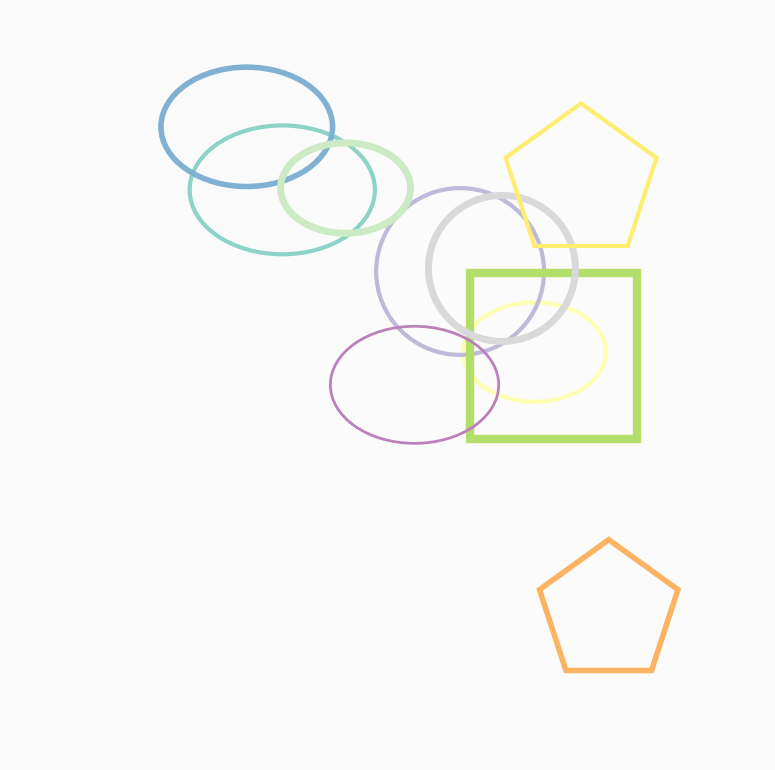[{"shape": "oval", "thickness": 1.5, "radius": 0.6, "center": [0.364, 0.753]}, {"shape": "oval", "thickness": 1.5, "radius": 0.46, "center": [0.69, 0.543]}, {"shape": "circle", "thickness": 1.5, "radius": 0.54, "center": [0.594, 0.647]}, {"shape": "oval", "thickness": 2, "radius": 0.55, "center": [0.318, 0.835]}, {"shape": "pentagon", "thickness": 2, "radius": 0.47, "center": [0.785, 0.205]}, {"shape": "square", "thickness": 3, "radius": 0.54, "center": [0.714, 0.538]}, {"shape": "circle", "thickness": 2.5, "radius": 0.47, "center": [0.648, 0.651]}, {"shape": "oval", "thickness": 1, "radius": 0.54, "center": [0.535, 0.5]}, {"shape": "oval", "thickness": 2.5, "radius": 0.42, "center": [0.446, 0.756]}, {"shape": "pentagon", "thickness": 1.5, "radius": 0.51, "center": [0.75, 0.763]}]